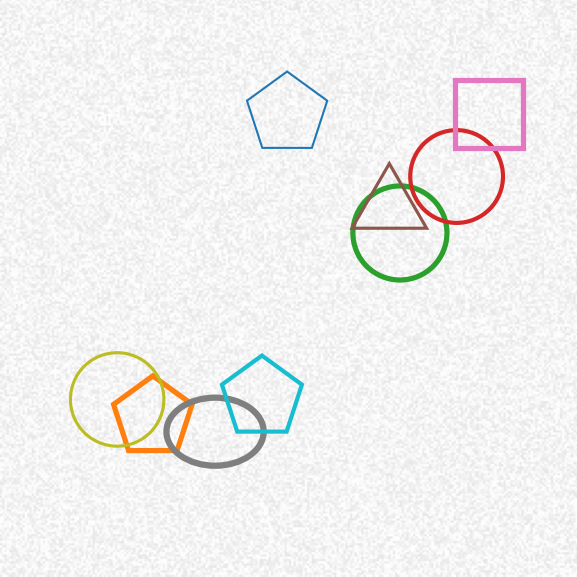[{"shape": "pentagon", "thickness": 1, "radius": 0.37, "center": [0.497, 0.802]}, {"shape": "pentagon", "thickness": 2.5, "radius": 0.36, "center": [0.265, 0.277]}, {"shape": "circle", "thickness": 2.5, "radius": 0.41, "center": [0.692, 0.596]}, {"shape": "circle", "thickness": 2, "radius": 0.4, "center": [0.791, 0.693]}, {"shape": "triangle", "thickness": 1.5, "radius": 0.37, "center": [0.674, 0.641]}, {"shape": "square", "thickness": 2.5, "radius": 0.29, "center": [0.847, 0.801]}, {"shape": "oval", "thickness": 3, "radius": 0.42, "center": [0.372, 0.252]}, {"shape": "circle", "thickness": 1.5, "radius": 0.4, "center": [0.203, 0.307]}, {"shape": "pentagon", "thickness": 2, "radius": 0.36, "center": [0.454, 0.311]}]